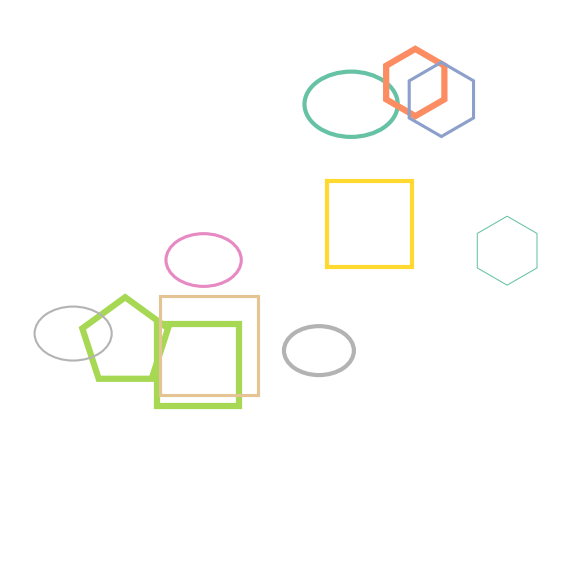[{"shape": "oval", "thickness": 2, "radius": 0.4, "center": [0.608, 0.819]}, {"shape": "hexagon", "thickness": 0.5, "radius": 0.3, "center": [0.878, 0.565]}, {"shape": "hexagon", "thickness": 3, "radius": 0.29, "center": [0.719, 0.856]}, {"shape": "hexagon", "thickness": 1.5, "radius": 0.32, "center": [0.764, 0.827]}, {"shape": "oval", "thickness": 1.5, "radius": 0.33, "center": [0.353, 0.549]}, {"shape": "square", "thickness": 3, "radius": 0.36, "center": [0.343, 0.367]}, {"shape": "pentagon", "thickness": 3, "radius": 0.39, "center": [0.217, 0.406]}, {"shape": "square", "thickness": 2, "radius": 0.37, "center": [0.64, 0.611]}, {"shape": "square", "thickness": 1.5, "radius": 0.43, "center": [0.362, 0.401]}, {"shape": "oval", "thickness": 2, "radius": 0.3, "center": [0.552, 0.392]}, {"shape": "oval", "thickness": 1, "radius": 0.33, "center": [0.127, 0.422]}]